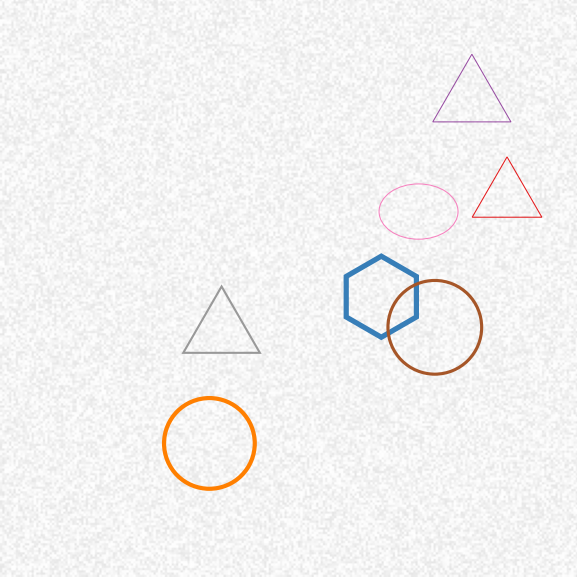[{"shape": "triangle", "thickness": 0.5, "radius": 0.35, "center": [0.878, 0.658]}, {"shape": "hexagon", "thickness": 2.5, "radius": 0.35, "center": [0.66, 0.485]}, {"shape": "triangle", "thickness": 0.5, "radius": 0.39, "center": [0.817, 0.827]}, {"shape": "circle", "thickness": 2, "radius": 0.39, "center": [0.363, 0.231]}, {"shape": "circle", "thickness": 1.5, "radius": 0.41, "center": [0.753, 0.432]}, {"shape": "oval", "thickness": 0.5, "radius": 0.34, "center": [0.725, 0.633]}, {"shape": "triangle", "thickness": 1, "radius": 0.38, "center": [0.384, 0.426]}]